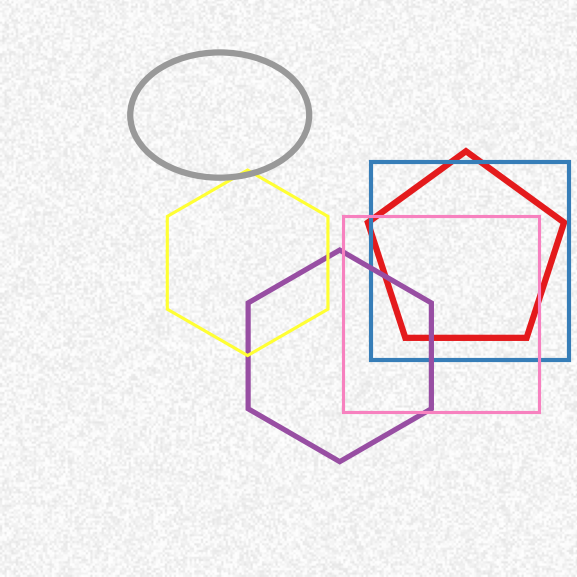[{"shape": "pentagon", "thickness": 3, "radius": 0.89, "center": [0.807, 0.559]}, {"shape": "square", "thickness": 2, "radius": 0.86, "center": [0.814, 0.548]}, {"shape": "hexagon", "thickness": 2.5, "radius": 0.92, "center": [0.588, 0.383]}, {"shape": "hexagon", "thickness": 1.5, "radius": 0.8, "center": [0.429, 0.544]}, {"shape": "square", "thickness": 1.5, "radius": 0.85, "center": [0.764, 0.456]}, {"shape": "oval", "thickness": 3, "radius": 0.77, "center": [0.38, 0.8]}]